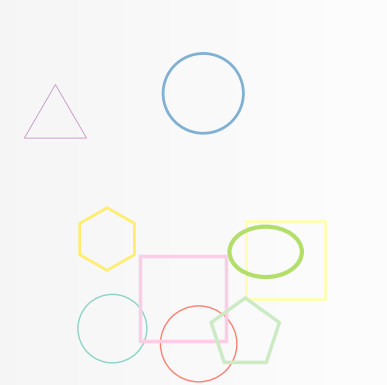[{"shape": "circle", "thickness": 1, "radius": 0.44, "center": [0.29, 0.146]}, {"shape": "square", "thickness": 2, "radius": 0.51, "center": [0.737, 0.325]}, {"shape": "circle", "thickness": 1, "radius": 0.49, "center": [0.513, 0.107]}, {"shape": "circle", "thickness": 2, "radius": 0.52, "center": [0.524, 0.757]}, {"shape": "oval", "thickness": 3, "radius": 0.47, "center": [0.686, 0.346]}, {"shape": "square", "thickness": 2.5, "radius": 0.55, "center": [0.472, 0.224]}, {"shape": "triangle", "thickness": 0.5, "radius": 0.46, "center": [0.143, 0.688]}, {"shape": "pentagon", "thickness": 2.5, "radius": 0.46, "center": [0.633, 0.134]}, {"shape": "hexagon", "thickness": 2, "radius": 0.41, "center": [0.276, 0.379]}]